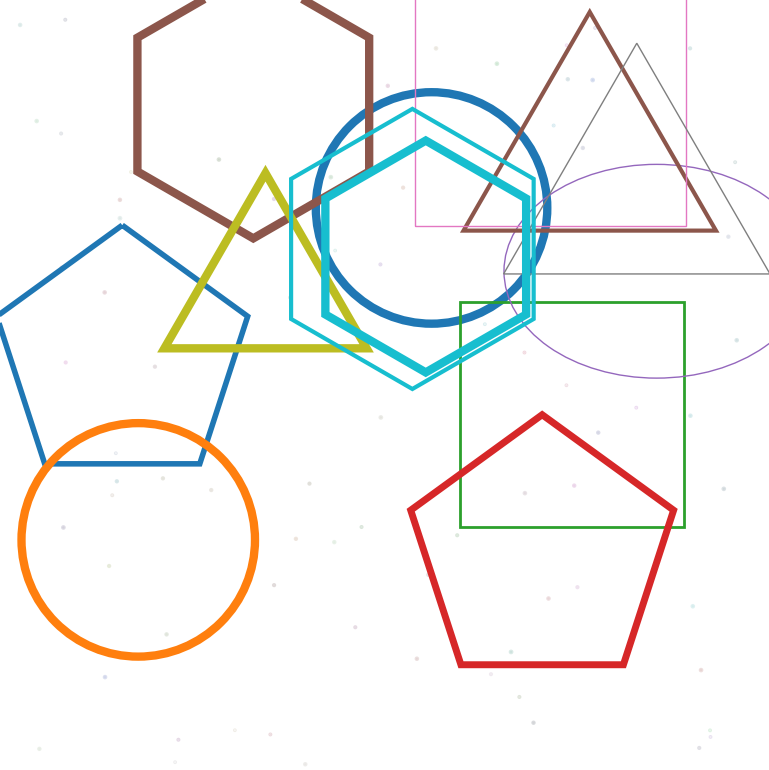[{"shape": "pentagon", "thickness": 2, "radius": 0.86, "center": [0.159, 0.536]}, {"shape": "circle", "thickness": 3, "radius": 0.75, "center": [0.56, 0.73]}, {"shape": "circle", "thickness": 3, "radius": 0.76, "center": [0.18, 0.299]}, {"shape": "square", "thickness": 1, "radius": 0.73, "center": [0.743, 0.462]}, {"shape": "pentagon", "thickness": 2.5, "radius": 0.9, "center": [0.704, 0.282]}, {"shape": "oval", "thickness": 0.5, "radius": 0.99, "center": [0.853, 0.648]}, {"shape": "triangle", "thickness": 1.5, "radius": 0.95, "center": [0.766, 0.795]}, {"shape": "hexagon", "thickness": 3, "radius": 0.87, "center": [0.329, 0.864]}, {"shape": "square", "thickness": 0.5, "radius": 0.88, "center": [0.715, 0.883]}, {"shape": "triangle", "thickness": 0.5, "radius": 1.0, "center": [0.827, 0.744]}, {"shape": "triangle", "thickness": 3, "radius": 0.76, "center": [0.345, 0.623]}, {"shape": "hexagon", "thickness": 3, "radius": 0.75, "center": [0.553, 0.667]}, {"shape": "hexagon", "thickness": 1.5, "radius": 0.91, "center": [0.536, 0.677]}]